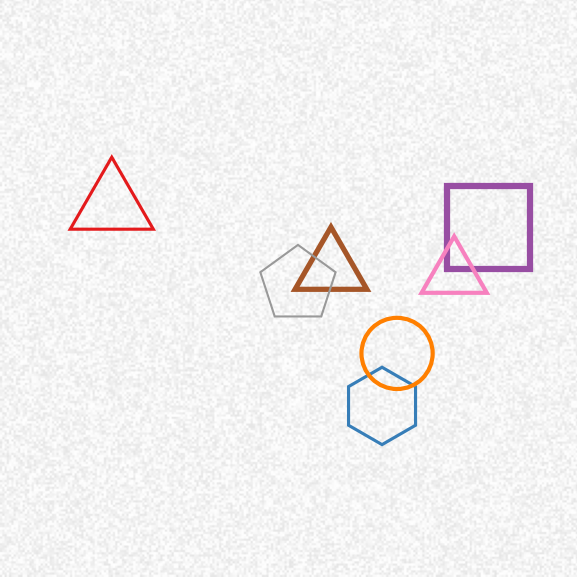[{"shape": "triangle", "thickness": 1.5, "radius": 0.42, "center": [0.194, 0.644]}, {"shape": "hexagon", "thickness": 1.5, "radius": 0.33, "center": [0.662, 0.296]}, {"shape": "square", "thickness": 3, "radius": 0.36, "center": [0.845, 0.605]}, {"shape": "circle", "thickness": 2, "radius": 0.31, "center": [0.688, 0.387]}, {"shape": "triangle", "thickness": 2.5, "radius": 0.36, "center": [0.573, 0.534]}, {"shape": "triangle", "thickness": 2, "radius": 0.33, "center": [0.786, 0.525]}, {"shape": "pentagon", "thickness": 1, "radius": 0.34, "center": [0.516, 0.507]}]